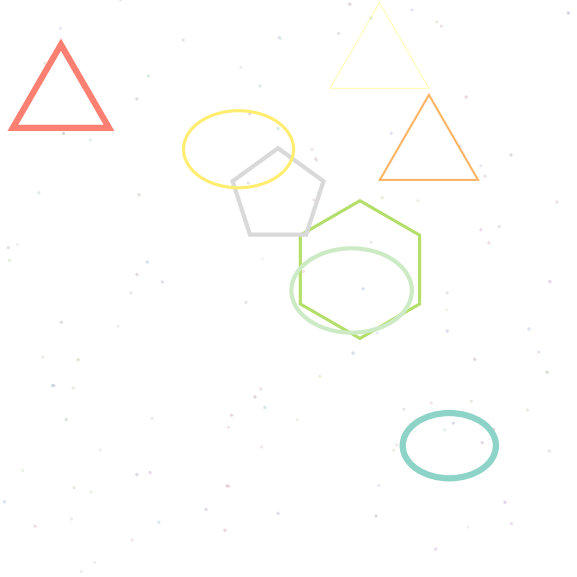[{"shape": "oval", "thickness": 3, "radius": 0.4, "center": [0.778, 0.227]}, {"shape": "triangle", "thickness": 0.5, "radius": 0.49, "center": [0.657, 0.896]}, {"shape": "triangle", "thickness": 3, "radius": 0.48, "center": [0.106, 0.826]}, {"shape": "triangle", "thickness": 1, "radius": 0.49, "center": [0.743, 0.737]}, {"shape": "hexagon", "thickness": 1.5, "radius": 0.6, "center": [0.623, 0.532]}, {"shape": "pentagon", "thickness": 2, "radius": 0.41, "center": [0.481, 0.66]}, {"shape": "oval", "thickness": 2, "radius": 0.52, "center": [0.609, 0.496]}, {"shape": "oval", "thickness": 1.5, "radius": 0.48, "center": [0.413, 0.741]}]